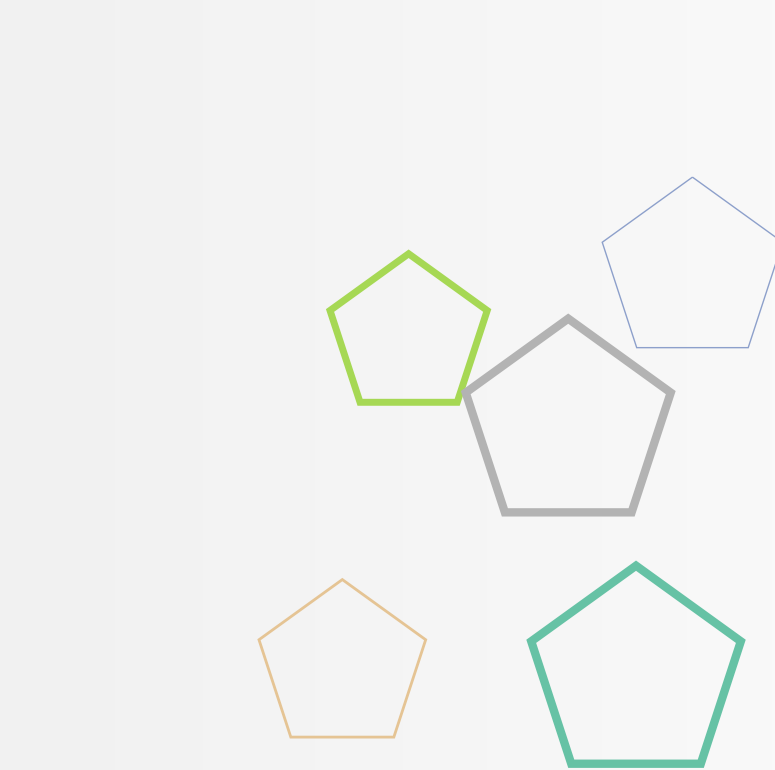[{"shape": "pentagon", "thickness": 3, "radius": 0.71, "center": [0.821, 0.123]}, {"shape": "pentagon", "thickness": 0.5, "radius": 0.61, "center": [0.893, 0.648]}, {"shape": "pentagon", "thickness": 2.5, "radius": 0.53, "center": [0.527, 0.564]}, {"shape": "pentagon", "thickness": 1, "radius": 0.57, "center": [0.442, 0.134]}, {"shape": "pentagon", "thickness": 3, "radius": 0.7, "center": [0.733, 0.447]}]